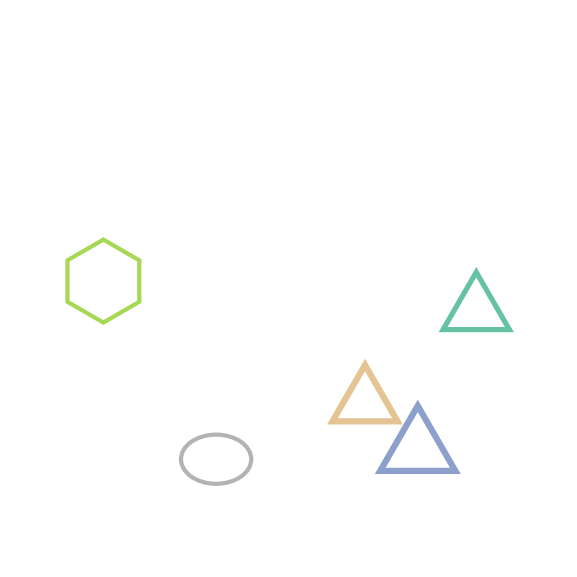[{"shape": "triangle", "thickness": 2.5, "radius": 0.33, "center": [0.825, 0.462]}, {"shape": "triangle", "thickness": 3, "radius": 0.38, "center": [0.723, 0.221]}, {"shape": "hexagon", "thickness": 2, "radius": 0.36, "center": [0.179, 0.512]}, {"shape": "triangle", "thickness": 3, "radius": 0.33, "center": [0.632, 0.302]}, {"shape": "oval", "thickness": 2, "radius": 0.3, "center": [0.374, 0.204]}]